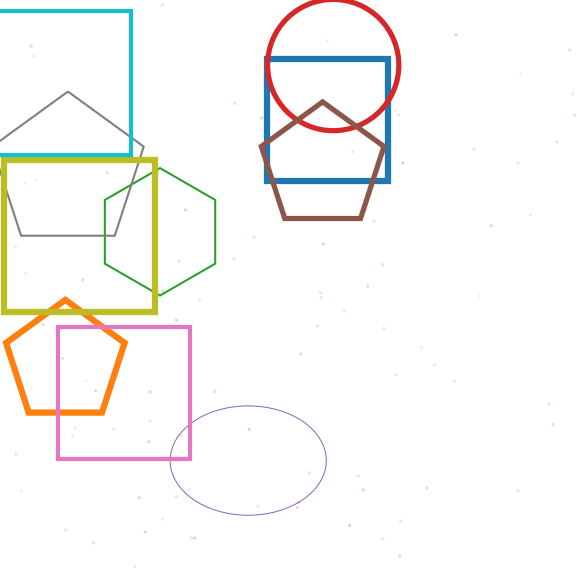[{"shape": "square", "thickness": 3, "radius": 0.53, "center": [0.567, 0.791]}, {"shape": "pentagon", "thickness": 3, "radius": 0.54, "center": [0.113, 0.372]}, {"shape": "hexagon", "thickness": 1, "radius": 0.55, "center": [0.277, 0.598]}, {"shape": "circle", "thickness": 2.5, "radius": 0.57, "center": [0.577, 0.886]}, {"shape": "oval", "thickness": 0.5, "radius": 0.68, "center": [0.43, 0.202]}, {"shape": "pentagon", "thickness": 2.5, "radius": 0.56, "center": [0.559, 0.711]}, {"shape": "square", "thickness": 2, "radius": 0.57, "center": [0.216, 0.319]}, {"shape": "pentagon", "thickness": 1, "radius": 0.69, "center": [0.118, 0.703]}, {"shape": "square", "thickness": 3, "radius": 0.65, "center": [0.138, 0.59]}, {"shape": "square", "thickness": 2, "radius": 0.62, "center": [0.102, 0.855]}]